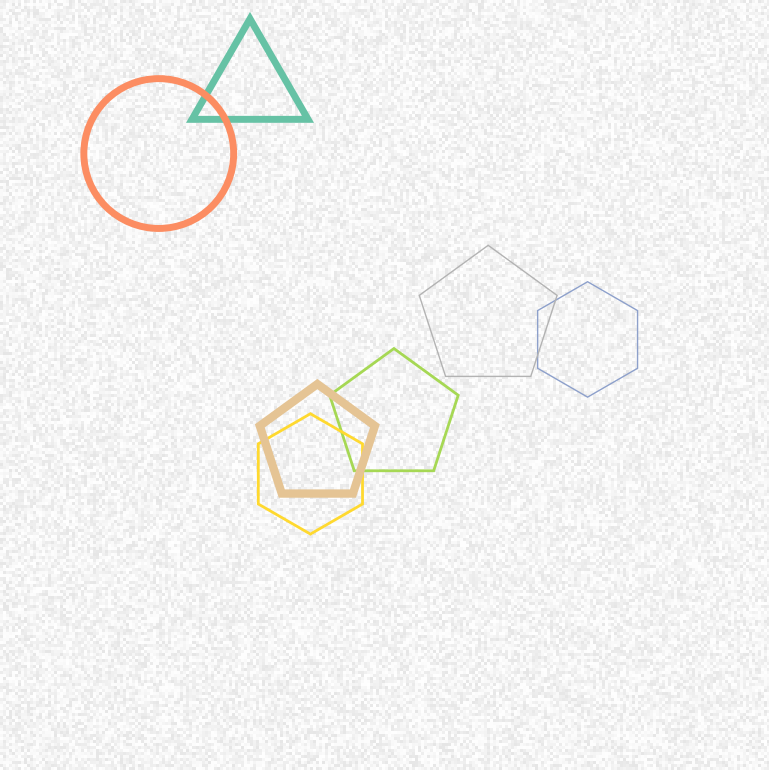[{"shape": "triangle", "thickness": 2.5, "radius": 0.44, "center": [0.325, 0.889]}, {"shape": "circle", "thickness": 2.5, "radius": 0.49, "center": [0.206, 0.801]}, {"shape": "hexagon", "thickness": 0.5, "radius": 0.37, "center": [0.763, 0.559]}, {"shape": "pentagon", "thickness": 1, "radius": 0.44, "center": [0.512, 0.46]}, {"shape": "hexagon", "thickness": 1, "radius": 0.39, "center": [0.403, 0.385]}, {"shape": "pentagon", "thickness": 3, "radius": 0.39, "center": [0.412, 0.423]}, {"shape": "pentagon", "thickness": 0.5, "radius": 0.47, "center": [0.634, 0.587]}]